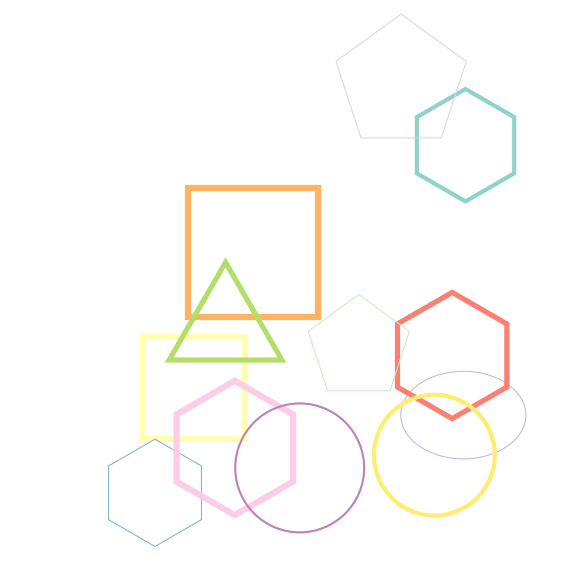[{"shape": "hexagon", "thickness": 2, "radius": 0.49, "center": [0.806, 0.748]}, {"shape": "square", "thickness": 3, "radius": 0.45, "center": [0.335, 0.327]}, {"shape": "oval", "thickness": 0.5, "radius": 0.54, "center": [0.802, 0.28]}, {"shape": "hexagon", "thickness": 2.5, "radius": 0.55, "center": [0.783, 0.384]}, {"shape": "hexagon", "thickness": 0.5, "radius": 0.46, "center": [0.268, 0.146]}, {"shape": "square", "thickness": 3, "radius": 0.56, "center": [0.438, 0.562]}, {"shape": "triangle", "thickness": 2.5, "radius": 0.56, "center": [0.391, 0.432]}, {"shape": "hexagon", "thickness": 3, "radius": 0.58, "center": [0.407, 0.223]}, {"shape": "pentagon", "thickness": 0.5, "radius": 0.59, "center": [0.695, 0.856]}, {"shape": "circle", "thickness": 1, "radius": 0.56, "center": [0.519, 0.189]}, {"shape": "pentagon", "thickness": 0.5, "radius": 0.46, "center": [0.621, 0.397]}, {"shape": "circle", "thickness": 2, "radius": 0.52, "center": [0.752, 0.211]}]